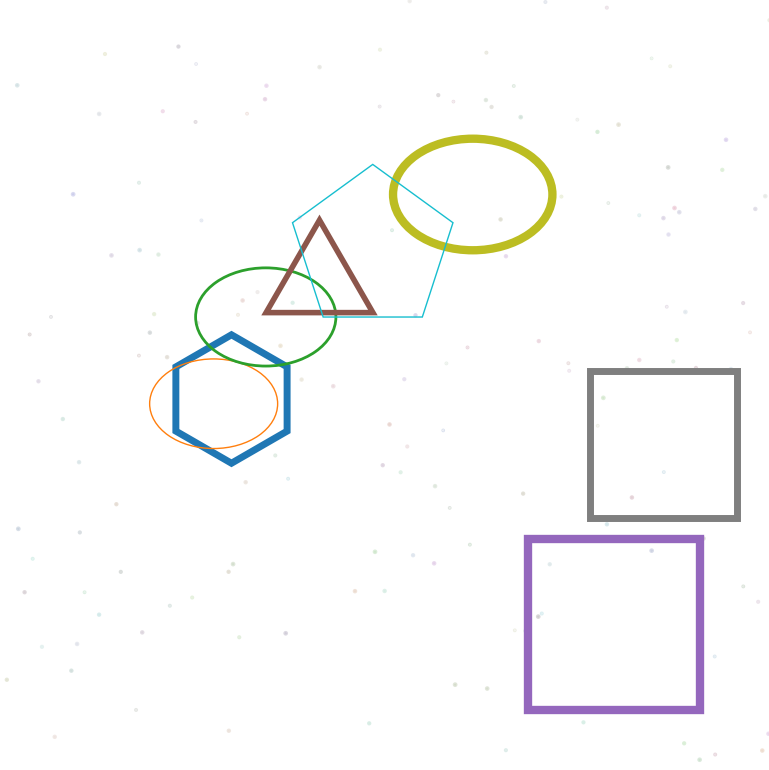[{"shape": "hexagon", "thickness": 2.5, "radius": 0.42, "center": [0.301, 0.482]}, {"shape": "oval", "thickness": 0.5, "radius": 0.42, "center": [0.277, 0.476]}, {"shape": "oval", "thickness": 1, "radius": 0.46, "center": [0.345, 0.588]}, {"shape": "square", "thickness": 3, "radius": 0.56, "center": [0.798, 0.189]}, {"shape": "triangle", "thickness": 2, "radius": 0.4, "center": [0.415, 0.634]}, {"shape": "square", "thickness": 2.5, "radius": 0.48, "center": [0.862, 0.422]}, {"shape": "oval", "thickness": 3, "radius": 0.52, "center": [0.614, 0.747]}, {"shape": "pentagon", "thickness": 0.5, "radius": 0.55, "center": [0.484, 0.677]}]